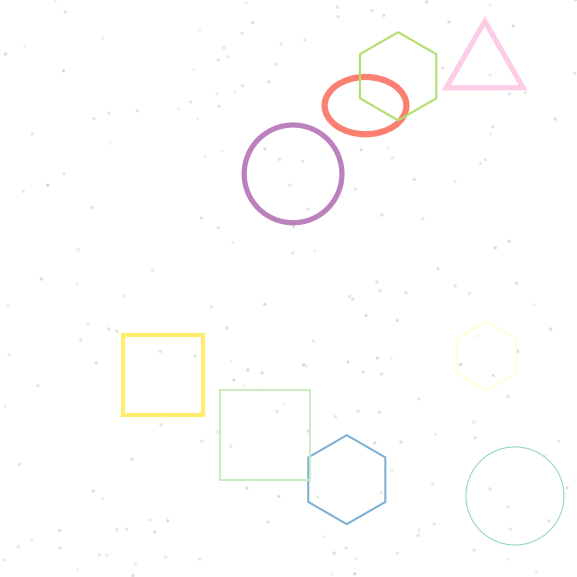[{"shape": "circle", "thickness": 0.5, "radius": 0.42, "center": [0.892, 0.14]}, {"shape": "hexagon", "thickness": 0.5, "radius": 0.3, "center": [0.843, 0.383]}, {"shape": "oval", "thickness": 3, "radius": 0.35, "center": [0.633, 0.816]}, {"shape": "hexagon", "thickness": 1, "radius": 0.39, "center": [0.601, 0.168]}, {"shape": "hexagon", "thickness": 1, "radius": 0.38, "center": [0.689, 0.867]}, {"shape": "triangle", "thickness": 2.5, "radius": 0.38, "center": [0.839, 0.886]}, {"shape": "circle", "thickness": 2.5, "radius": 0.42, "center": [0.507, 0.698]}, {"shape": "square", "thickness": 1, "radius": 0.39, "center": [0.459, 0.245]}, {"shape": "square", "thickness": 2, "radius": 0.34, "center": [0.283, 0.35]}]